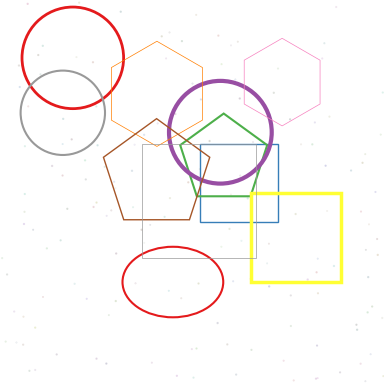[{"shape": "oval", "thickness": 1.5, "radius": 0.65, "center": [0.449, 0.267]}, {"shape": "circle", "thickness": 2, "radius": 0.66, "center": [0.189, 0.85]}, {"shape": "square", "thickness": 1, "radius": 0.51, "center": [0.622, 0.525]}, {"shape": "pentagon", "thickness": 1.5, "radius": 0.59, "center": [0.581, 0.586]}, {"shape": "circle", "thickness": 3, "radius": 0.67, "center": [0.572, 0.657]}, {"shape": "hexagon", "thickness": 0.5, "radius": 0.68, "center": [0.408, 0.756]}, {"shape": "square", "thickness": 2.5, "radius": 0.58, "center": [0.769, 0.383]}, {"shape": "pentagon", "thickness": 1, "radius": 0.73, "center": [0.407, 0.547]}, {"shape": "hexagon", "thickness": 0.5, "radius": 0.57, "center": [0.733, 0.787]}, {"shape": "circle", "thickness": 1.5, "radius": 0.55, "center": [0.163, 0.707]}, {"shape": "square", "thickness": 0.5, "radius": 0.74, "center": [0.516, 0.478]}]